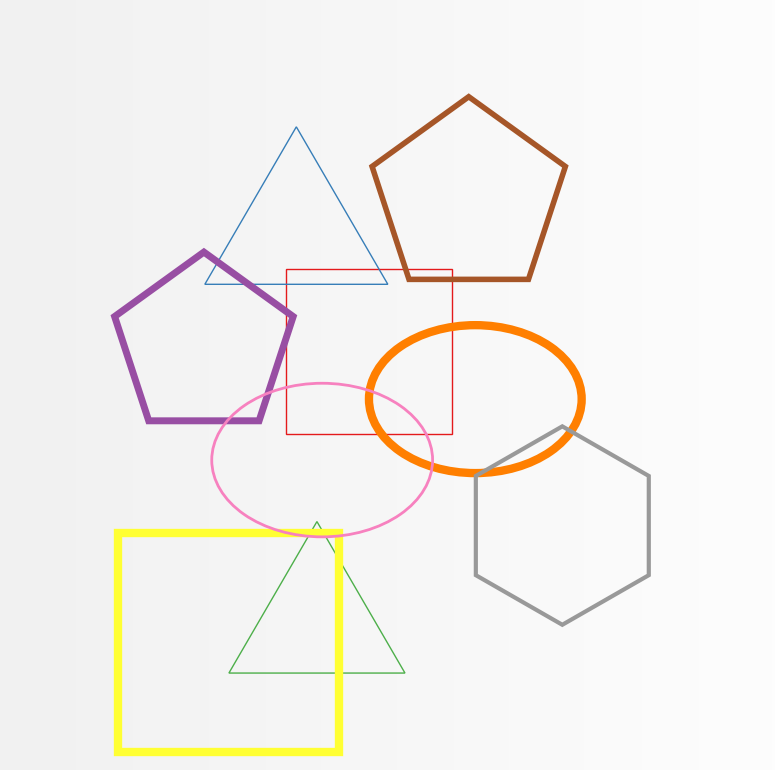[{"shape": "square", "thickness": 0.5, "radius": 0.54, "center": [0.476, 0.544]}, {"shape": "triangle", "thickness": 0.5, "radius": 0.68, "center": [0.382, 0.699]}, {"shape": "triangle", "thickness": 0.5, "radius": 0.66, "center": [0.409, 0.191]}, {"shape": "pentagon", "thickness": 2.5, "radius": 0.61, "center": [0.263, 0.551]}, {"shape": "oval", "thickness": 3, "radius": 0.69, "center": [0.613, 0.482]}, {"shape": "square", "thickness": 3, "radius": 0.71, "center": [0.295, 0.166]}, {"shape": "pentagon", "thickness": 2, "radius": 0.66, "center": [0.605, 0.743]}, {"shape": "oval", "thickness": 1, "radius": 0.71, "center": [0.416, 0.403]}, {"shape": "hexagon", "thickness": 1.5, "radius": 0.64, "center": [0.726, 0.317]}]